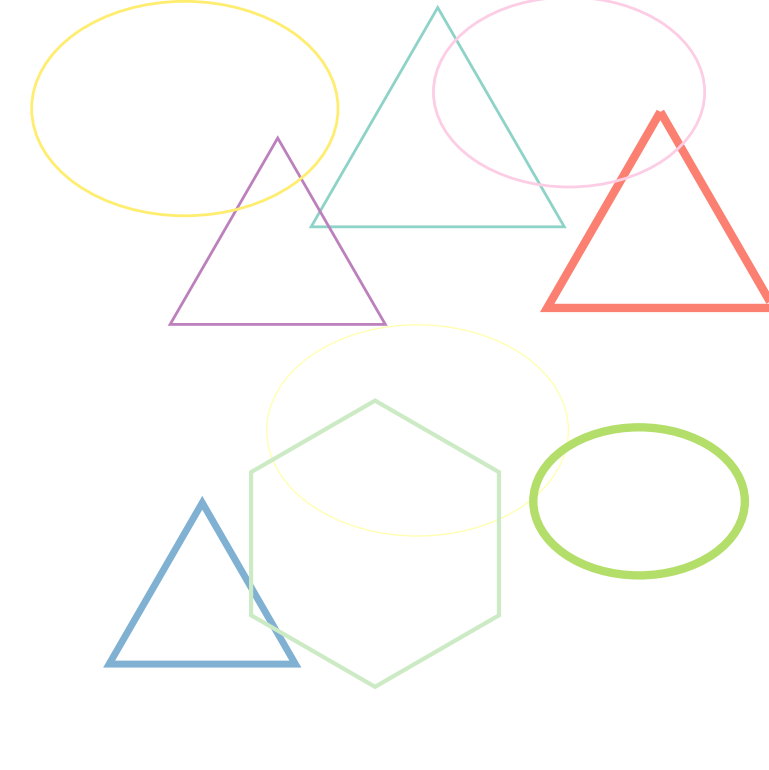[{"shape": "triangle", "thickness": 1, "radius": 0.95, "center": [0.568, 0.8]}, {"shape": "oval", "thickness": 0.5, "radius": 0.98, "center": [0.542, 0.441]}, {"shape": "triangle", "thickness": 3, "radius": 0.85, "center": [0.858, 0.685]}, {"shape": "triangle", "thickness": 2.5, "radius": 0.7, "center": [0.263, 0.207]}, {"shape": "oval", "thickness": 3, "radius": 0.69, "center": [0.83, 0.349]}, {"shape": "oval", "thickness": 1, "radius": 0.88, "center": [0.739, 0.88]}, {"shape": "triangle", "thickness": 1, "radius": 0.81, "center": [0.361, 0.659]}, {"shape": "hexagon", "thickness": 1.5, "radius": 0.93, "center": [0.487, 0.294]}, {"shape": "oval", "thickness": 1, "radius": 0.99, "center": [0.24, 0.859]}]